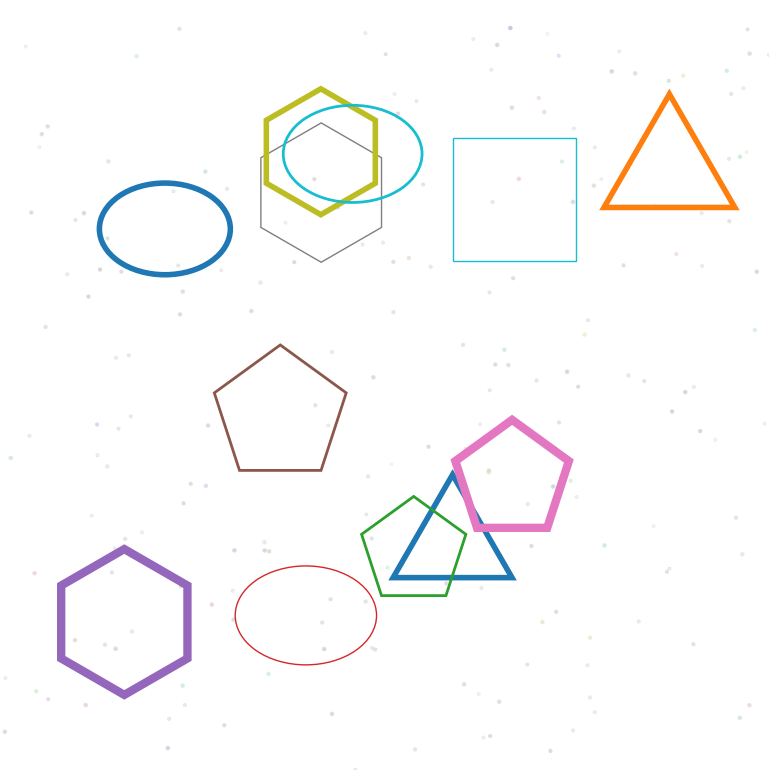[{"shape": "oval", "thickness": 2, "radius": 0.43, "center": [0.214, 0.703]}, {"shape": "triangle", "thickness": 2, "radius": 0.45, "center": [0.588, 0.294]}, {"shape": "triangle", "thickness": 2, "radius": 0.49, "center": [0.869, 0.78]}, {"shape": "pentagon", "thickness": 1, "radius": 0.36, "center": [0.537, 0.284]}, {"shape": "oval", "thickness": 0.5, "radius": 0.46, "center": [0.397, 0.201]}, {"shape": "hexagon", "thickness": 3, "radius": 0.47, "center": [0.161, 0.192]}, {"shape": "pentagon", "thickness": 1, "radius": 0.45, "center": [0.364, 0.462]}, {"shape": "pentagon", "thickness": 3, "radius": 0.39, "center": [0.665, 0.377]}, {"shape": "hexagon", "thickness": 0.5, "radius": 0.45, "center": [0.417, 0.75]}, {"shape": "hexagon", "thickness": 2, "radius": 0.41, "center": [0.417, 0.803]}, {"shape": "square", "thickness": 0.5, "radius": 0.4, "center": [0.668, 0.741]}, {"shape": "oval", "thickness": 1, "radius": 0.45, "center": [0.458, 0.8]}]